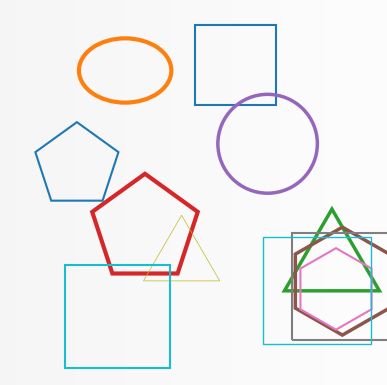[{"shape": "square", "thickness": 1.5, "radius": 0.52, "center": [0.607, 0.831]}, {"shape": "pentagon", "thickness": 1.5, "radius": 0.56, "center": [0.198, 0.57]}, {"shape": "oval", "thickness": 3, "radius": 0.6, "center": [0.323, 0.817]}, {"shape": "triangle", "thickness": 2.5, "radius": 0.71, "center": [0.857, 0.315]}, {"shape": "pentagon", "thickness": 3, "radius": 0.72, "center": [0.374, 0.405]}, {"shape": "circle", "thickness": 2.5, "radius": 0.64, "center": [0.691, 0.627]}, {"shape": "hexagon", "thickness": 2.5, "radius": 0.7, "center": [0.884, 0.27]}, {"shape": "hexagon", "thickness": 1.5, "radius": 0.53, "center": [0.867, 0.25]}, {"shape": "square", "thickness": 1.5, "radius": 0.69, "center": [0.892, 0.256]}, {"shape": "triangle", "thickness": 0.5, "radius": 0.57, "center": [0.469, 0.327]}, {"shape": "square", "thickness": 1, "radius": 0.7, "center": [0.819, 0.245]}, {"shape": "square", "thickness": 1.5, "radius": 0.67, "center": [0.304, 0.178]}]